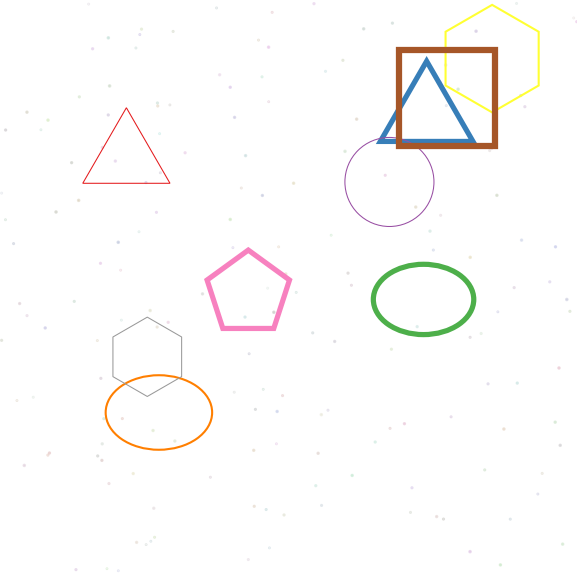[{"shape": "triangle", "thickness": 0.5, "radius": 0.44, "center": [0.219, 0.725]}, {"shape": "triangle", "thickness": 2.5, "radius": 0.46, "center": [0.739, 0.801]}, {"shape": "oval", "thickness": 2.5, "radius": 0.43, "center": [0.733, 0.481]}, {"shape": "circle", "thickness": 0.5, "radius": 0.39, "center": [0.674, 0.684]}, {"shape": "oval", "thickness": 1, "radius": 0.46, "center": [0.275, 0.285]}, {"shape": "hexagon", "thickness": 1, "radius": 0.47, "center": [0.852, 0.898]}, {"shape": "square", "thickness": 3, "radius": 0.42, "center": [0.774, 0.829]}, {"shape": "pentagon", "thickness": 2.5, "radius": 0.38, "center": [0.43, 0.491]}, {"shape": "hexagon", "thickness": 0.5, "radius": 0.34, "center": [0.255, 0.381]}]